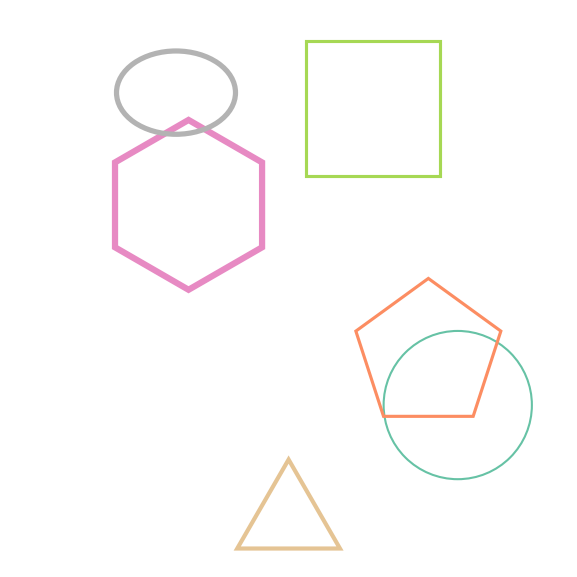[{"shape": "circle", "thickness": 1, "radius": 0.64, "center": [0.793, 0.298]}, {"shape": "pentagon", "thickness": 1.5, "radius": 0.66, "center": [0.742, 0.385]}, {"shape": "hexagon", "thickness": 3, "radius": 0.74, "center": [0.326, 0.644]}, {"shape": "square", "thickness": 1.5, "radius": 0.58, "center": [0.646, 0.812]}, {"shape": "triangle", "thickness": 2, "radius": 0.51, "center": [0.5, 0.101]}, {"shape": "oval", "thickness": 2.5, "radius": 0.52, "center": [0.305, 0.839]}]